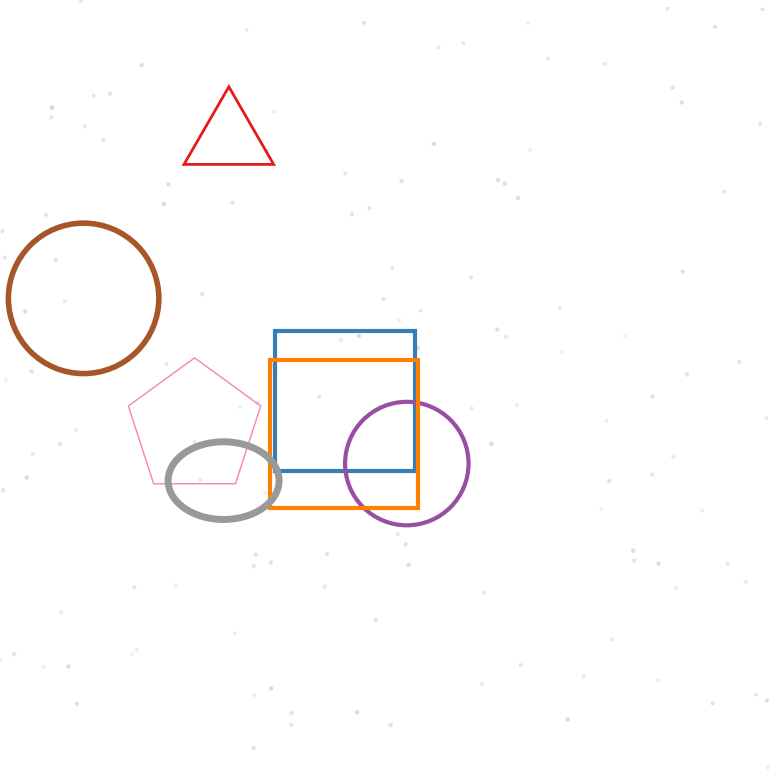[{"shape": "triangle", "thickness": 1, "radius": 0.34, "center": [0.297, 0.82]}, {"shape": "square", "thickness": 1.5, "radius": 0.45, "center": [0.448, 0.479]}, {"shape": "circle", "thickness": 1.5, "radius": 0.4, "center": [0.528, 0.398]}, {"shape": "square", "thickness": 1.5, "radius": 0.48, "center": [0.446, 0.437]}, {"shape": "circle", "thickness": 2, "radius": 0.49, "center": [0.109, 0.613]}, {"shape": "pentagon", "thickness": 0.5, "radius": 0.45, "center": [0.253, 0.445]}, {"shape": "oval", "thickness": 2.5, "radius": 0.36, "center": [0.29, 0.376]}]